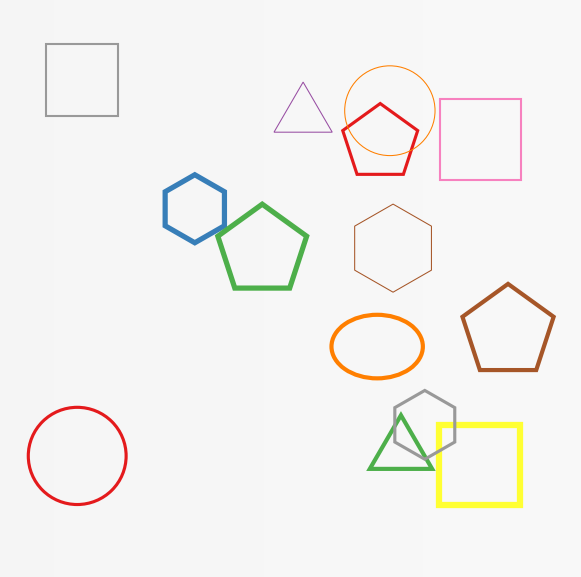[{"shape": "pentagon", "thickness": 1.5, "radius": 0.34, "center": [0.654, 0.752]}, {"shape": "circle", "thickness": 1.5, "radius": 0.42, "center": [0.133, 0.21]}, {"shape": "hexagon", "thickness": 2.5, "radius": 0.29, "center": [0.335, 0.638]}, {"shape": "pentagon", "thickness": 2.5, "radius": 0.4, "center": [0.451, 0.565]}, {"shape": "triangle", "thickness": 2, "radius": 0.31, "center": [0.69, 0.218]}, {"shape": "triangle", "thickness": 0.5, "radius": 0.29, "center": [0.521, 0.799]}, {"shape": "circle", "thickness": 0.5, "radius": 0.39, "center": [0.671, 0.807]}, {"shape": "oval", "thickness": 2, "radius": 0.39, "center": [0.649, 0.399]}, {"shape": "square", "thickness": 3, "radius": 0.35, "center": [0.825, 0.193]}, {"shape": "hexagon", "thickness": 0.5, "radius": 0.38, "center": [0.676, 0.569]}, {"shape": "pentagon", "thickness": 2, "radius": 0.41, "center": [0.874, 0.425]}, {"shape": "square", "thickness": 1, "radius": 0.35, "center": [0.826, 0.758]}, {"shape": "hexagon", "thickness": 1.5, "radius": 0.3, "center": [0.731, 0.263]}, {"shape": "square", "thickness": 1, "radius": 0.31, "center": [0.142, 0.86]}]